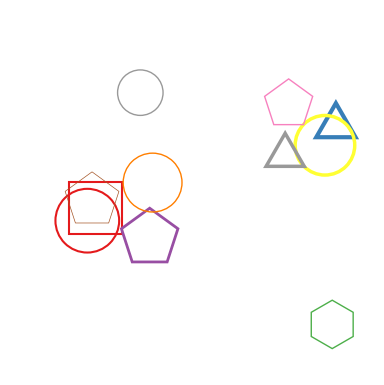[{"shape": "circle", "thickness": 1.5, "radius": 0.41, "center": [0.227, 0.427]}, {"shape": "square", "thickness": 1.5, "radius": 0.34, "center": [0.248, 0.46]}, {"shape": "triangle", "thickness": 3, "radius": 0.29, "center": [0.872, 0.673]}, {"shape": "hexagon", "thickness": 1, "radius": 0.31, "center": [0.863, 0.157]}, {"shape": "pentagon", "thickness": 2, "radius": 0.39, "center": [0.389, 0.382]}, {"shape": "circle", "thickness": 1, "radius": 0.38, "center": [0.396, 0.526]}, {"shape": "circle", "thickness": 2.5, "radius": 0.39, "center": [0.844, 0.623]}, {"shape": "pentagon", "thickness": 0.5, "radius": 0.37, "center": [0.239, 0.48]}, {"shape": "pentagon", "thickness": 1, "radius": 0.33, "center": [0.75, 0.729]}, {"shape": "circle", "thickness": 1, "radius": 0.3, "center": [0.364, 0.759]}, {"shape": "triangle", "thickness": 2.5, "radius": 0.29, "center": [0.741, 0.597]}]